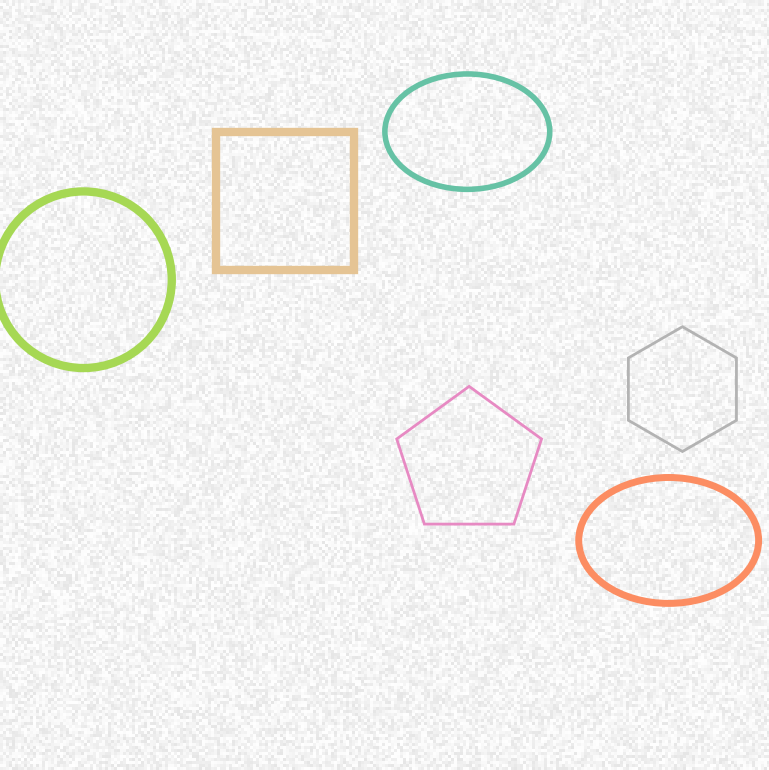[{"shape": "oval", "thickness": 2, "radius": 0.54, "center": [0.607, 0.829]}, {"shape": "oval", "thickness": 2.5, "radius": 0.58, "center": [0.868, 0.298]}, {"shape": "pentagon", "thickness": 1, "radius": 0.49, "center": [0.609, 0.399]}, {"shape": "circle", "thickness": 3, "radius": 0.57, "center": [0.108, 0.637]}, {"shape": "square", "thickness": 3, "radius": 0.45, "center": [0.37, 0.739]}, {"shape": "hexagon", "thickness": 1, "radius": 0.41, "center": [0.886, 0.495]}]